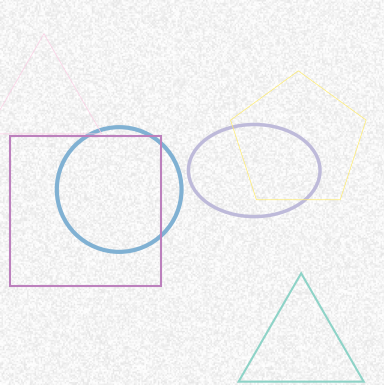[{"shape": "triangle", "thickness": 1.5, "radius": 0.94, "center": [0.782, 0.103]}, {"shape": "oval", "thickness": 2.5, "radius": 0.85, "center": [0.66, 0.557]}, {"shape": "circle", "thickness": 3, "radius": 0.81, "center": [0.31, 0.508]}, {"shape": "triangle", "thickness": 0.5, "radius": 0.87, "center": [0.114, 0.739]}, {"shape": "square", "thickness": 1.5, "radius": 0.98, "center": [0.222, 0.452]}, {"shape": "pentagon", "thickness": 0.5, "radius": 0.93, "center": [0.775, 0.631]}]